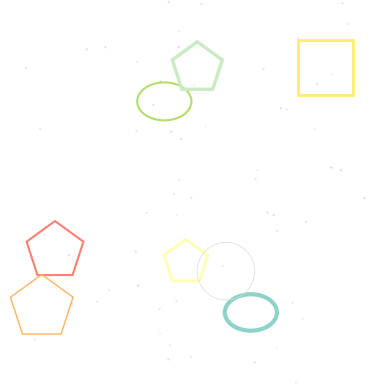[{"shape": "oval", "thickness": 3, "radius": 0.34, "center": [0.652, 0.188]}, {"shape": "pentagon", "thickness": 2, "radius": 0.3, "center": [0.483, 0.319]}, {"shape": "pentagon", "thickness": 1.5, "radius": 0.39, "center": [0.143, 0.348]}, {"shape": "pentagon", "thickness": 1, "radius": 0.43, "center": [0.108, 0.202]}, {"shape": "oval", "thickness": 1.5, "radius": 0.35, "center": [0.427, 0.737]}, {"shape": "circle", "thickness": 0.5, "radius": 0.37, "center": [0.587, 0.296]}, {"shape": "pentagon", "thickness": 2.5, "radius": 0.34, "center": [0.512, 0.823]}, {"shape": "square", "thickness": 2, "radius": 0.36, "center": [0.846, 0.825]}]